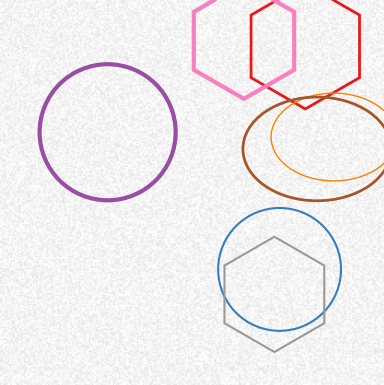[{"shape": "hexagon", "thickness": 2, "radius": 0.81, "center": [0.793, 0.88]}, {"shape": "circle", "thickness": 1.5, "radius": 0.8, "center": [0.726, 0.3]}, {"shape": "circle", "thickness": 3, "radius": 0.88, "center": [0.28, 0.656]}, {"shape": "oval", "thickness": 1, "radius": 0.81, "center": [0.867, 0.644]}, {"shape": "oval", "thickness": 2, "radius": 0.96, "center": [0.823, 0.613]}, {"shape": "hexagon", "thickness": 3, "radius": 0.75, "center": [0.634, 0.894]}, {"shape": "hexagon", "thickness": 1.5, "radius": 0.75, "center": [0.713, 0.235]}]